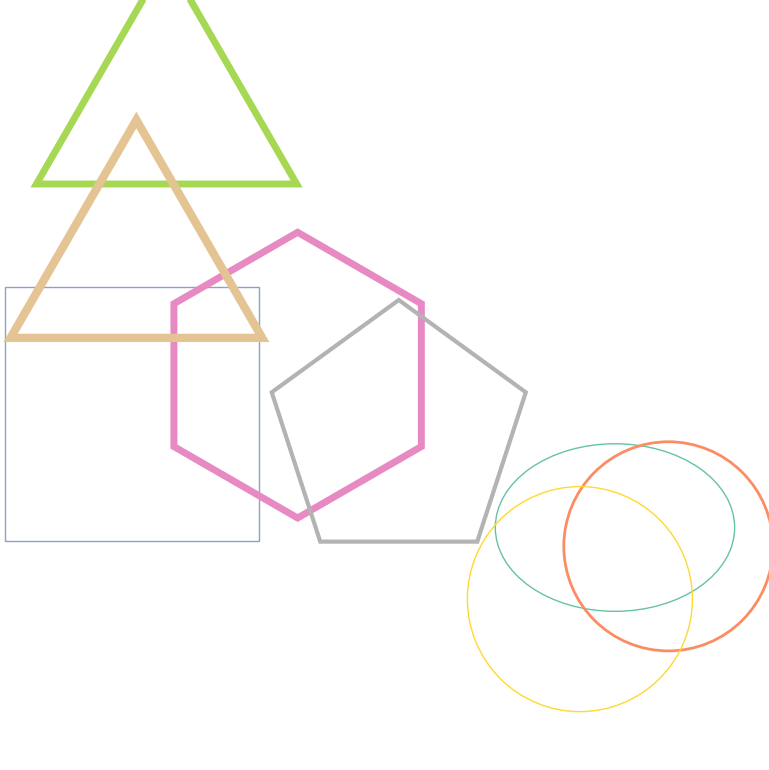[{"shape": "oval", "thickness": 0.5, "radius": 0.78, "center": [0.799, 0.315]}, {"shape": "circle", "thickness": 1, "radius": 0.68, "center": [0.868, 0.29]}, {"shape": "square", "thickness": 0.5, "radius": 0.82, "center": [0.171, 0.462]}, {"shape": "hexagon", "thickness": 2.5, "radius": 0.93, "center": [0.387, 0.513]}, {"shape": "triangle", "thickness": 2.5, "radius": 0.98, "center": [0.216, 0.859]}, {"shape": "circle", "thickness": 0.5, "radius": 0.73, "center": [0.753, 0.222]}, {"shape": "triangle", "thickness": 3, "radius": 0.94, "center": [0.177, 0.656]}, {"shape": "pentagon", "thickness": 1.5, "radius": 0.87, "center": [0.518, 0.437]}]